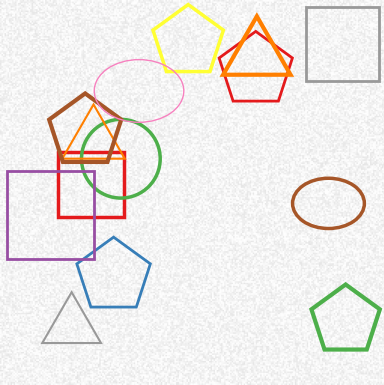[{"shape": "pentagon", "thickness": 2, "radius": 0.5, "center": [0.664, 0.818]}, {"shape": "square", "thickness": 2.5, "radius": 0.43, "center": [0.236, 0.521]}, {"shape": "pentagon", "thickness": 2, "radius": 0.5, "center": [0.295, 0.284]}, {"shape": "pentagon", "thickness": 3, "radius": 0.47, "center": [0.898, 0.168]}, {"shape": "circle", "thickness": 2.5, "radius": 0.51, "center": [0.314, 0.588]}, {"shape": "square", "thickness": 2, "radius": 0.57, "center": [0.131, 0.442]}, {"shape": "triangle", "thickness": 3, "radius": 0.51, "center": [0.667, 0.856]}, {"shape": "triangle", "thickness": 1.5, "radius": 0.47, "center": [0.243, 0.635]}, {"shape": "pentagon", "thickness": 2.5, "radius": 0.48, "center": [0.489, 0.892]}, {"shape": "pentagon", "thickness": 3, "radius": 0.49, "center": [0.221, 0.659]}, {"shape": "oval", "thickness": 2.5, "radius": 0.47, "center": [0.853, 0.472]}, {"shape": "oval", "thickness": 1, "radius": 0.58, "center": [0.361, 0.764]}, {"shape": "triangle", "thickness": 1.5, "radius": 0.44, "center": [0.186, 0.153]}, {"shape": "square", "thickness": 2, "radius": 0.48, "center": [0.889, 0.886]}]